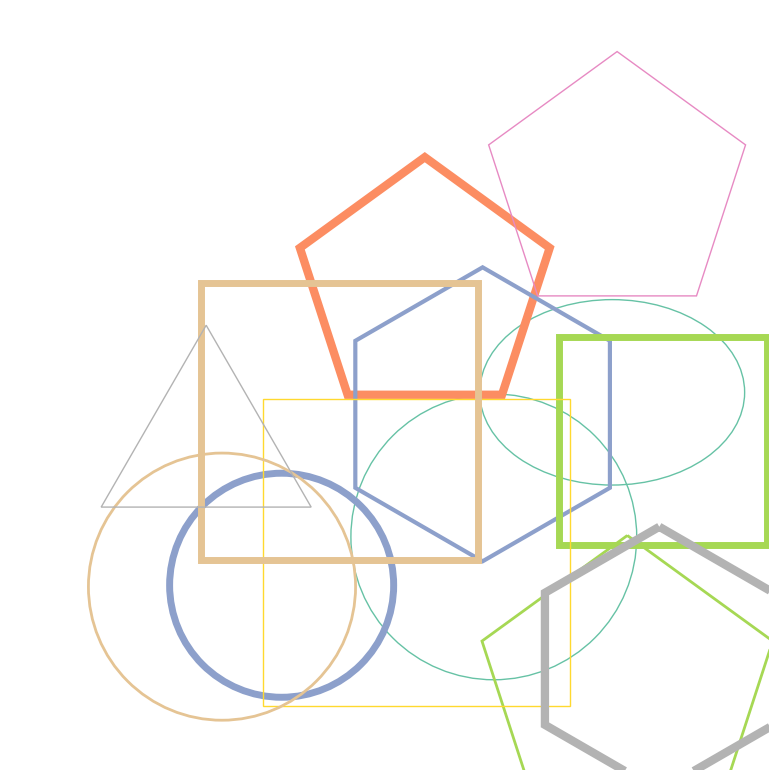[{"shape": "oval", "thickness": 0.5, "radius": 0.86, "center": [0.795, 0.49]}, {"shape": "circle", "thickness": 0.5, "radius": 0.93, "center": [0.641, 0.303]}, {"shape": "pentagon", "thickness": 3, "radius": 0.85, "center": [0.552, 0.625]}, {"shape": "circle", "thickness": 2.5, "radius": 0.73, "center": [0.366, 0.24]}, {"shape": "hexagon", "thickness": 1.5, "radius": 0.95, "center": [0.627, 0.462]}, {"shape": "pentagon", "thickness": 0.5, "radius": 0.88, "center": [0.801, 0.758]}, {"shape": "square", "thickness": 2.5, "radius": 0.68, "center": [0.861, 0.427]}, {"shape": "pentagon", "thickness": 1, "radius": 0.99, "center": [0.815, 0.106]}, {"shape": "square", "thickness": 0.5, "radius": 1.0, "center": [0.541, 0.282]}, {"shape": "square", "thickness": 2.5, "radius": 0.9, "center": [0.441, 0.452]}, {"shape": "circle", "thickness": 1, "radius": 0.87, "center": [0.288, 0.238]}, {"shape": "hexagon", "thickness": 3, "radius": 0.86, "center": [0.856, 0.144]}, {"shape": "triangle", "thickness": 0.5, "radius": 0.79, "center": [0.268, 0.42]}]